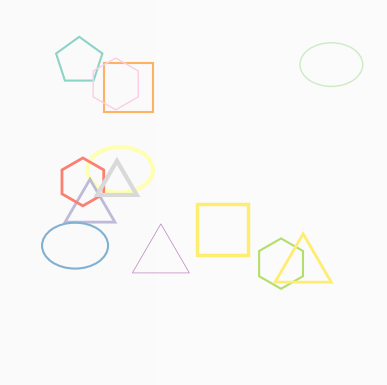[{"shape": "pentagon", "thickness": 1.5, "radius": 0.31, "center": [0.205, 0.842]}, {"shape": "oval", "thickness": 3, "radius": 0.42, "center": [0.31, 0.559]}, {"shape": "triangle", "thickness": 2, "radius": 0.37, "center": [0.232, 0.46]}, {"shape": "hexagon", "thickness": 2, "radius": 0.31, "center": [0.214, 0.528]}, {"shape": "oval", "thickness": 1.5, "radius": 0.43, "center": [0.194, 0.362]}, {"shape": "square", "thickness": 1.5, "radius": 0.32, "center": [0.331, 0.772]}, {"shape": "hexagon", "thickness": 1.5, "radius": 0.33, "center": [0.725, 0.315]}, {"shape": "hexagon", "thickness": 1, "radius": 0.34, "center": [0.299, 0.782]}, {"shape": "triangle", "thickness": 3, "radius": 0.3, "center": [0.302, 0.523]}, {"shape": "triangle", "thickness": 0.5, "radius": 0.42, "center": [0.415, 0.334]}, {"shape": "oval", "thickness": 1, "radius": 0.41, "center": [0.855, 0.832]}, {"shape": "triangle", "thickness": 2, "radius": 0.42, "center": [0.782, 0.309]}, {"shape": "square", "thickness": 2.5, "radius": 0.33, "center": [0.575, 0.405]}]